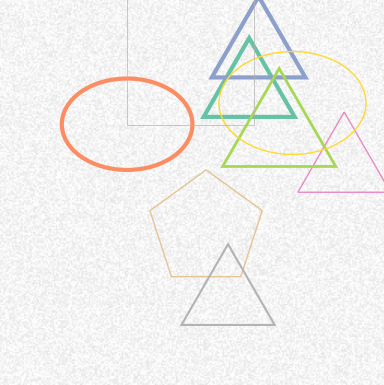[{"shape": "triangle", "thickness": 3, "radius": 0.68, "center": [0.647, 0.765]}, {"shape": "oval", "thickness": 3, "radius": 0.85, "center": [0.33, 0.677]}, {"shape": "triangle", "thickness": 3, "radius": 0.7, "center": [0.672, 0.869]}, {"shape": "triangle", "thickness": 1, "radius": 0.69, "center": [0.894, 0.57]}, {"shape": "triangle", "thickness": 2, "radius": 0.85, "center": [0.725, 0.652]}, {"shape": "oval", "thickness": 1, "radius": 0.95, "center": [0.76, 0.732]}, {"shape": "pentagon", "thickness": 1, "radius": 0.77, "center": [0.535, 0.405]}, {"shape": "square", "thickness": 0.5, "radius": 0.82, "center": [0.494, 0.84]}, {"shape": "triangle", "thickness": 1.5, "radius": 0.7, "center": [0.592, 0.226]}]